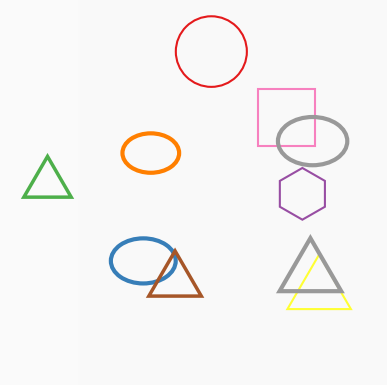[{"shape": "circle", "thickness": 1.5, "radius": 0.46, "center": [0.545, 0.866]}, {"shape": "oval", "thickness": 3, "radius": 0.42, "center": [0.37, 0.322]}, {"shape": "triangle", "thickness": 2.5, "radius": 0.35, "center": [0.123, 0.523]}, {"shape": "hexagon", "thickness": 1.5, "radius": 0.34, "center": [0.78, 0.497]}, {"shape": "oval", "thickness": 3, "radius": 0.37, "center": [0.389, 0.602]}, {"shape": "triangle", "thickness": 1.5, "radius": 0.47, "center": [0.824, 0.244]}, {"shape": "triangle", "thickness": 2.5, "radius": 0.39, "center": [0.452, 0.27]}, {"shape": "square", "thickness": 1.5, "radius": 0.37, "center": [0.739, 0.694]}, {"shape": "triangle", "thickness": 3, "radius": 0.46, "center": [0.801, 0.29]}, {"shape": "oval", "thickness": 3, "radius": 0.45, "center": [0.807, 0.633]}]